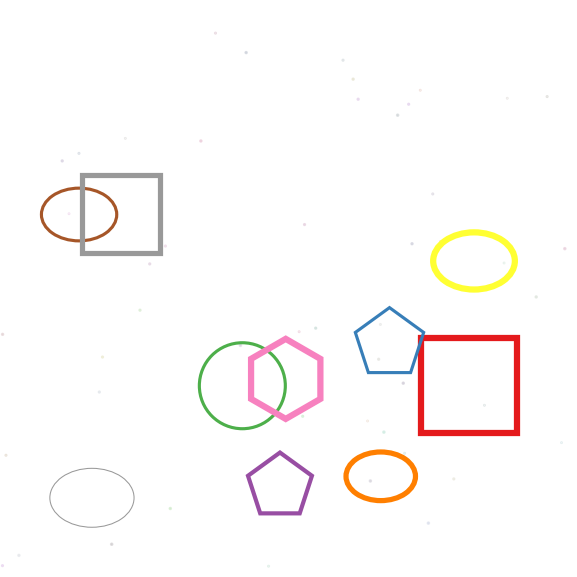[{"shape": "square", "thickness": 3, "radius": 0.42, "center": [0.811, 0.332]}, {"shape": "pentagon", "thickness": 1.5, "radius": 0.31, "center": [0.674, 0.404]}, {"shape": "circle", "thickness": 1.5, "radius": 0.37, "center": [0.42, 0.331]}, {"shape": "pentagon", "thickness": 2, "radius": 0.29, "center": [0.485, 0.157]}, {"shape": "oval", "thickness": 2.5, "radius": 0.3, "center": [0.659, 0.174]}, {"shape": "oval", "thickness": 3, "radius": 0.35, "center": [0.821, 0.547]}, {"shape": "oval", "thickness": 1.5, "radius": 0.33, "center": [0.137, 0.628]}, {"shape": "hexagon", "thickness": 3, "radius": 0.35, "center": [0.495, 0.343]}, {"shape": "oval", "thickness": 0.5, "radius": 0.36, "center": [0.159, 0.137]}, {"shape": "square", "thickness": 2.5, "radius": 0.34, "center": [0.209, 0.629]}]